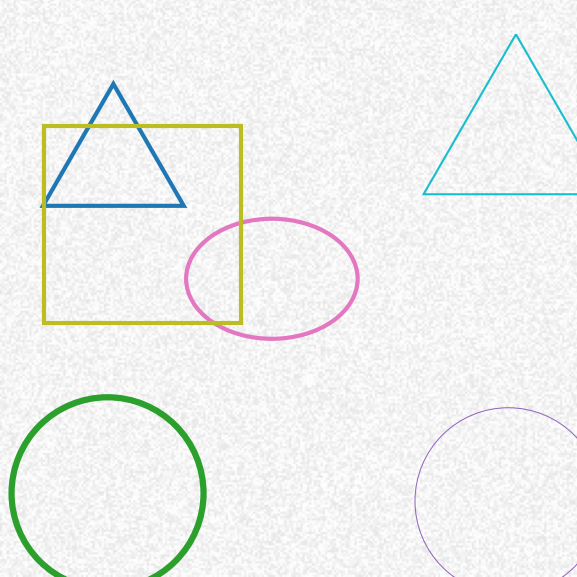[{"shape": "triangle", "thickness": 2, "radius": 0.7, "center": [0.196, 0.713]}, {"shape": "circle", "thickness": 3, "radius": 0.83, "center": [0.186, 0.145]}, {"shape": "circle", "thickness": 0.5, "radius": 0.81, "center": [0.88, 0.132]}, {"shape": "oval", "thickness": 2, "radius": 0.74, "center": [0.471, 0.516]}, {"shape": "square", "thickness": 2, "radius": 0.85, "center": [0.247, 0.61]}, {"shape": "triangle", "thickness": 1, "radius": 0.92, "center": [0.893, 0.755]}]